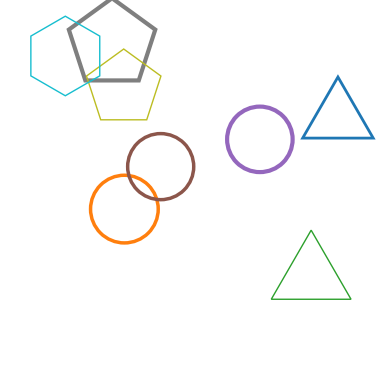[{"shape": "triangle", "thickness": 2, "radius": 0.53, "center": [0.878, 0.694]}, {"shape": "circle", "thickness": 2.5, "radius": 0.44, "center": [0.323, 0.457]}, {"shape": "triangle", "thickness": 1, "radius": 0.6, "center": [0.808, 0.282]}, {"shape": "circle", "thickness": 3, "radius": 0.43, "center": [0.675, 0.638]}, {"shape": "circle", "thickness": 2.5, "radius": 0.43, "center": [0.417, 0.567]}, {"shape": "pentagon", "thickness": 3, "radius": 0.59, "center": [0.291, 0.887]}, {"shape": "pentagon", "thickness": 1, "radius": 0.51, "center": [0.321, 0.771]}, {"shape": "hexagon", "thickness": 1, "radius": 0.52, "center": [0.17, 0.855]}]